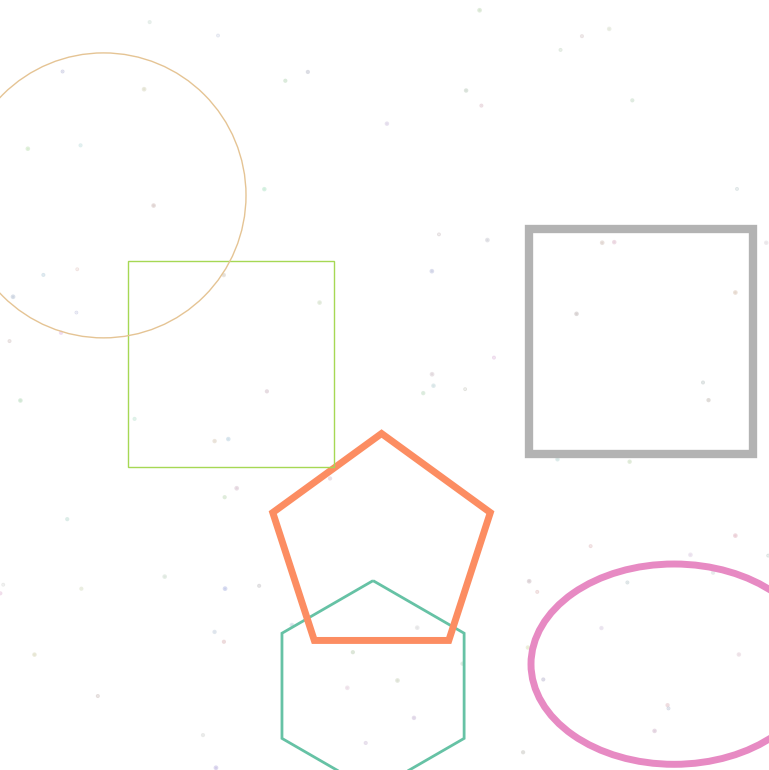[{"shape": "hexagon", "thickness": 1, "radius": 0.68, "center": [0.484, 0.109]}, {"shape": "pentagon", "thickness": 2.5, "radius": 0.74, "center": [0.496, 0.288]}, {"shape": "oval", "thickness": 2.5, "radius": 0.93, "center": [0.875, 0.137]}, {"shape": "square", "thickness": 0.5, "radius": 0.67, "center": [0.3, 0.527]}, {"shape": "circle", "thickness": 0.5, "radius": 0.93, "center": [0.134, 0.746]}, {"shape": "square", "thickness": 3, "radius": 0.73, "center": [0.832, 0.556]}]